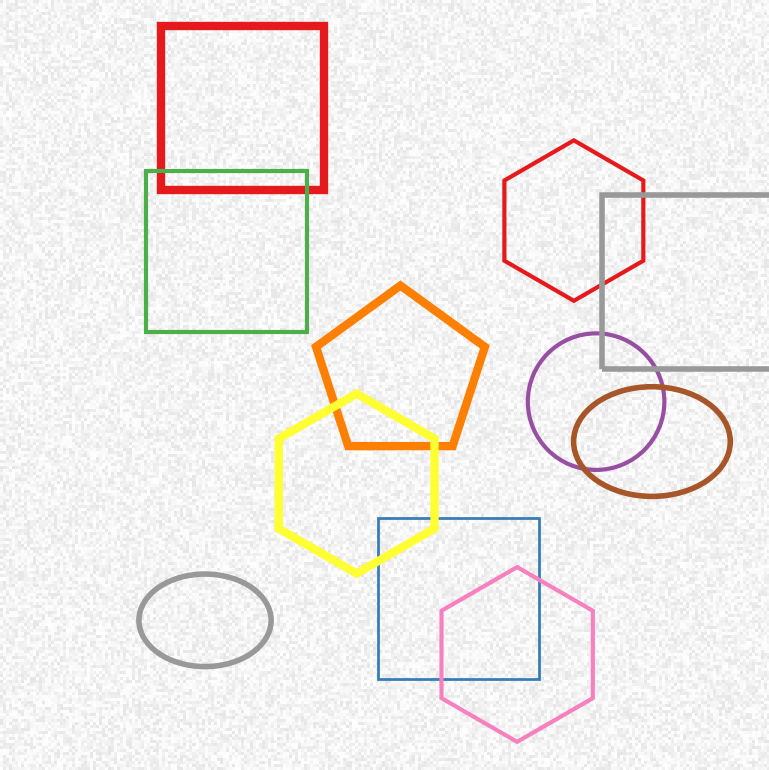[{"shape": "hexagon", "thickness": 1.5, "radius": 0.52, "center": [0.745, 0.714]}, {"shape": "square", "thickness": 3, "radius": 0.53, "center": [0.315, 0.86]}, {"shape": "square", "thickness": 1, "radius": 0.52, "center": [0.596, 0.223]}, {"shape": "square", "thickness": 1.5, "radius": 0.52, "center": [0.294, 0.673]}, {"shape": "circle", "thickness": 1.5, "radius": 0.44, "center": [0.774, 0.478]}, {"shape": "pentagon", "thickness": 3, "radius": 0.58, "center": [0.52, 0.514]}, {"shape": "hexagon", "thickness": 3, "radius": 0.58, "center": [0.463, 0.372]}, {"shape": "oval", "thickness": 2, "radius": 0.51, "center": [0.847, 0.427]}, {"shape": "hexagon", "thickness": 1.5, "radius": 0.57, "center": [0.672, 0.15]}, {"shape": "square", "thickness": 2, "radius": 0.56, "center": [0.895, 0.634]}, {"shape": "oval", "thickness": 2, "radius": 0.43, "center": [0.266, 0.194]}]